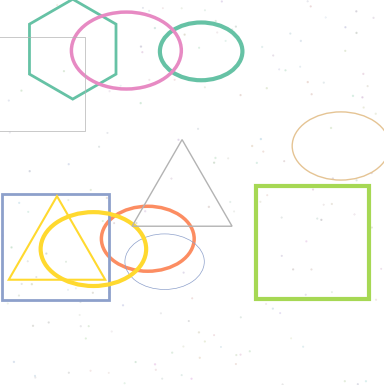[{"shape": "hexagon", "thickness": 2, "radius": 0.65, "center": [0.189, 0.872]}, {"shape": "oval", "thickness": 3, "radius": 0.54, "center": [0.522, 0.867]}, {"shape": "oval", "thickness": 2.5, "radius": 0.6, "center": [0.384, 0.38]}, {"shape": "oval", "thickness": 0.5, "radius": 0.52, "center": [0.428, 0.32]}, {"shape": "square", "thickness": 2, "radius": 0.69, "center": [0.145, 0.359]}, {"shape": "oval", "thickness": 2.5, "radius": 0.71, "center": [0.328, 0.869]}, {"shape": "square", "thickness": 3, "radius": 0.73, "center": [0.812, 0.371]}, {"shape": "triangle", "thickness": 1.5, "radius": 0.72, "center": [0.148, 0.346]}, {"shape": "oval", "thickness": 3, "radius": 0.69, "center": [0.243, 0.353]}, {"shape": "oval", "thickness": 1, "radius": 0.63, "center": [0.885, 0.621]}, {"shape": "square", "thickness": 0.5, "radius": 0.61, "center": [0.101, 0.782]}, {"shape": "triangle", "thickness": 1, "radius": 0.75, "center": [0.473, 0.487]}]